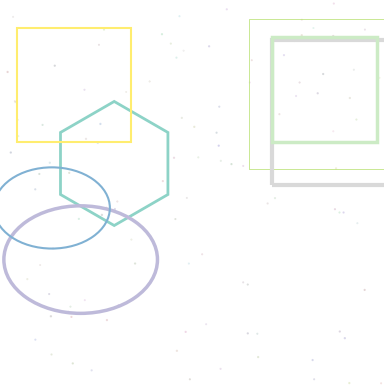[{"shape": "hexagon", "thickness": 2, "radius": 0.81, "center": [0.297, 0.575]}, {"shape": "oval", "thickness": 2.5, "radius": 1.0, "center": [0.21, 0.326]}, {"shape": "oval", "thickness": 1.5, "radius": 0.75, "center": [0.135, 0.46]}, {"shape": "square", "thickness": 0.5, "radius": 0.98, "center": [0.841, 0.755]}, {"shape": "square", "thickness": 3, "radius": 0.94, "center": [0.893, 0.708]}, {"shape": "square", "thickness": 2.5, "radius": 0.68, "center": [0.843, 0.767]}, {"shape": "square", "thickness": 1.5, "radius": 0.74, "center": [0.192, 0.779]}]